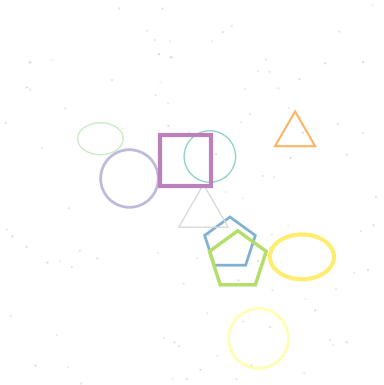[{"shape": "circle", "thickness": 1, "radius": 0.33, "center": [0.545, 0.594]}, {"shape": "circle", "thickness": 2, "radius": 0.39, "center": [0.671, 0.121]}, {"shape": "circle", "thickness": 2, "radius": 0.37, "center": [0.336, 0.536]}, {"shape": "pentagon", "thickness": 2, "radius": 0.35, "center": [0.597, 0.367]}, {"shape": "triangle", "thickness": 1.5, "radius": 0.3, "center": [0.766, 0.65]}, {"shape": "pentagon", "thickness": 2.5, "radius": 0.39, "center": [0.618, 0.323]}, {"shape": "triangle", "thickness": 1, "radius": 0.37, "center": [0.528, 0.447]}, {"shape": "square", "thickness": 3, "radius": 0.33, "center": [0.483, 0.584]}, {"shape": "oval", "thickness": 1, "radius": 0.3, "center": [0.261, 0.64]}, {"shape": "oval", "thickness": 3, "radius": 0.42, "center": [0.784, 0.333]}]